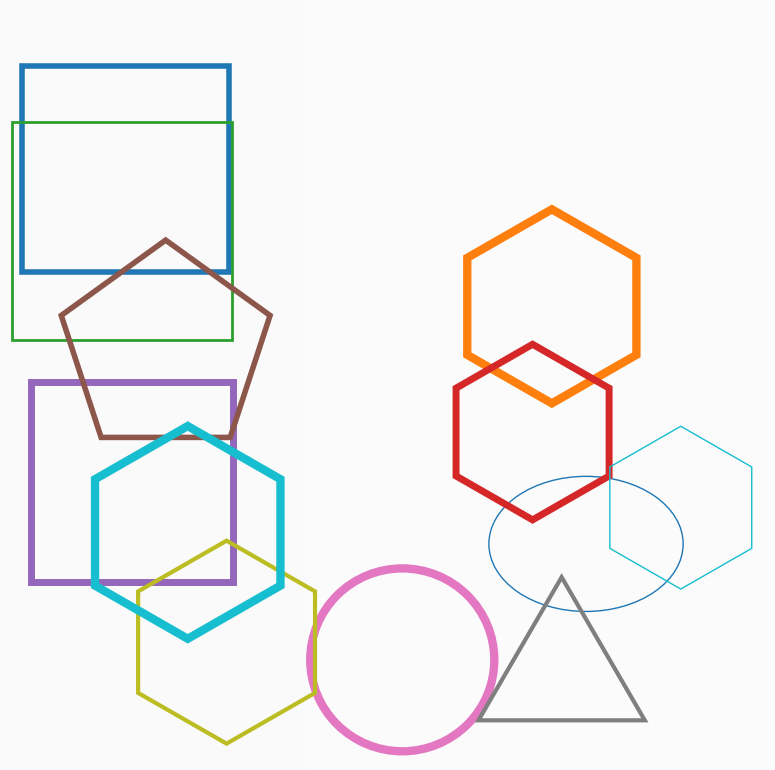[{"shape": "square", "thickness": 2, "radius": 0.67, "center": [0.162, 0.781]}, {"shape": "oval", "thickness": 0.5, "radius": 0.63, "center": [0.756, 0.294]}, {"shape": "hexagon", "thickness": 3, "radius": 0.63, "center": [0.712, 0.602]}, {"shape": "square", "thickness": 1, "radius": 0.71, "center": [0.158, 0.7]}, {"shape": "hexagon", "thickness": 2.5, "radius": 0.57, "center": [0.687, 0.439]}, {"shape": "square", "thickness": 2.5, "radius": 0.65, "center": [0.17, 0.374]}, {"shape": "pentagon", "thickness": 2, "radius": 0.71, "center": [0.214, 0.547]}, {"shape": "circle", "thickness": 3, "radius": 0.59, "center": [0.519, 0.143]}, {"shape": "triangle", "thickness": 1.5, "radius": 0.62, "center": [0.725, 0.126]}, {"shape": "hexagon", "thickness": 1.5, "radius": 0.66, "center": [0.292, 0.166]}, {"shape": "hexagon", "thickness": 3, "radius": 0.69, "center": [0.242, 0.309]}, {"shape": "hexagon", "thickness": 0.5, "radius": 0.53, "center": [0.878, 0.341]}]